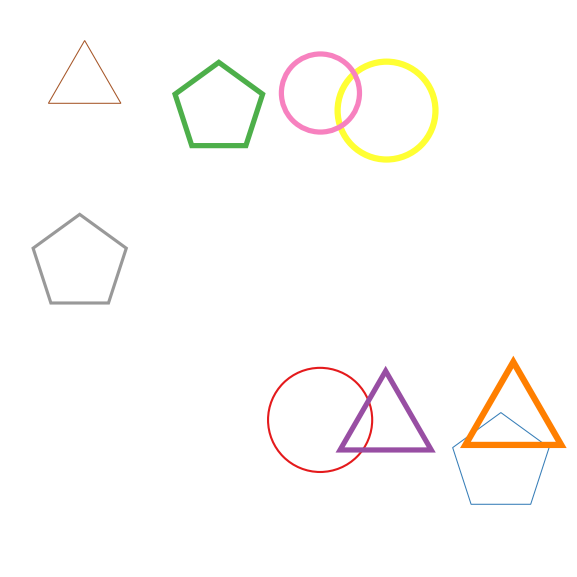[{"shape": "circle", "thickness": 1, "radius": 0.45, "center": [0.554, 0.272]}, {"shape": "pentagon", "thickness": 0.5, "radius": 0.44, "center": [0.867, 0.197]}, {"shape": "pentagon", "thickness": 2.5, "radius": 0.4, "center": [0.379, 0.811]}, {"shape": "triangle", "thickness": 2.5, "radius": 0.46, "center": [0.668, 0.266]}, {"shape": "triangle", "thickness": 3, "radius": 0.48, "center": [0.889, 0.277]}, {"shape": "circle", "thickness": 3, "radius": 0.42, "center": [0.669, 0.808]}, {"shape": "triangle", "thickness": 0.5, "radius": 0.36, "center": [0.147, 0.856]}, {"shape": "circle", "thickness": 2.5, "radius": 0.34, "center": [0.555, 0.838]}, {"shape": "pentagon", "thickness": 1.5, "radius": 0.42, "center": [0.138, 0.543]}]